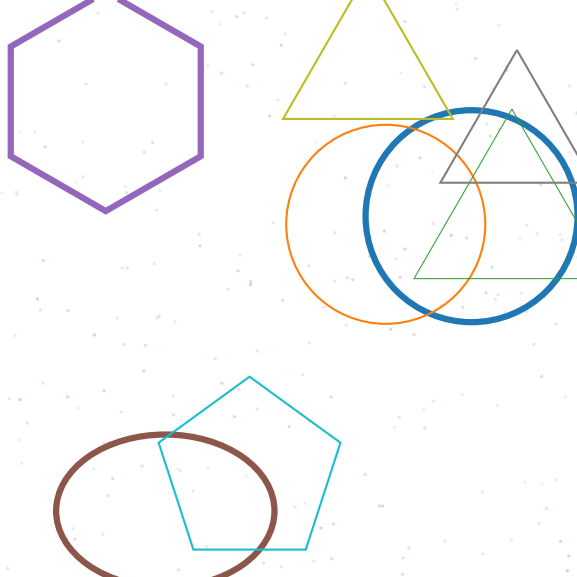[{"shape": "circle", "thickness": 3, "radius": 0.92, "center": [0.817, 0.625]}, {"shape": "circle", "thickness": 1, "radius": 0.86, "center": [0.668, 0.611]}, {"shape": "triangle", "thickness": 0.5, "radius": 0.98, "center": [0.886, 0.614]}, {"shape": "hexagon", "thickness": 3, "radius": 0.95, "center": [0.183, 0.824]}, {"shape": "oval", "thickness": 3, "radius": 0.95, "center": [0.286, 0.114]}, {"shape": "triangle", "thickness": 1, "radius": 0.77, "center": [0.895, 0.759]}, {"shape": "triangle", "thickness": 1, "radius": 0.85, "center": [0.637, 0.878]}, {"shape": "pentagon", "thickness": 1, "radius": 0.83, "center": [0.432, 0.181]}]